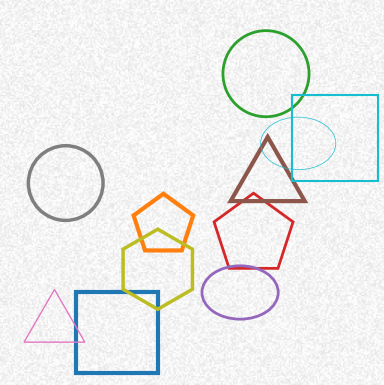[{"shape": "square", "thickness": 3, "radius": 0.53, "center": [0.304, 0.137]}, {"shape": "pentagon", "thickness": 3, "radius": 0.41, "center": [0.424, 0.415]}, {"shape": "circle", "thickness": 2, "radius": 0.56, "center": [0.691, 0.809]}, {"shape": "pentagon", "thickness": 2, "radius": 0.54, "center": [0.659, 0.39]}, {"shape": "oval", "thickness": 2, "radius": 0.5, "center": [0.624, 0.24]}, {"shape": "triangle", "thickness": 3, "radius": 0.56, "center": [0.695, 0.533]}, {"shape": "triangle", "thickness": 1, "radius": 0.46, "center": [0.141, 0.157]}, {"shape": "circle", "thickness": 2.5, "radius": 0.48, "center": [0.171, 0.525]}, {"shape": "hexagon", "thickness": 2.5, "radius": 0.52, "center": [0.41, 0.301]}, {"shape": "oval", "thickness": 0.5, "radius": 0.49, "center": [0.775, 0.627]}, {"shape": "square", "thickness": 1.5, "radius": 0.55, "center": [0.87, 0.642]}]